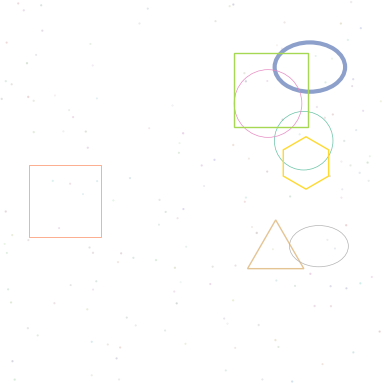[{"shape": "circle", "thickness": 0.5, "radius": 0.38, "center": [0.789, 0.635]}, {"shape": "square", "thickness": 0.5, "radius": 0.47, "center": [0.169, 0.479]}, {"shape": "oval", "thickness": 3, "radius": 0.46, "center": [0.805, 0.826]}, {"shape": "circle", "thickness": 0.5, "radius": 0.44, "center": [0.696, 0.731]}, {"shape": "square", "thickness": 1, "radius": 0.48, "center": [0.705, 0.766]}, {"shape": "hexagon", "thickness": 1, "radius": 0.34, "center": [0.795, 0.577]}, {"shape": "triangle", "thickness": 1, "radius": 0.42, "center": [0.716, 0.344]}, {"shape": "oval", "thickness": 0.5, "radius": 0.38, "center": [0.828, 0.361]}]